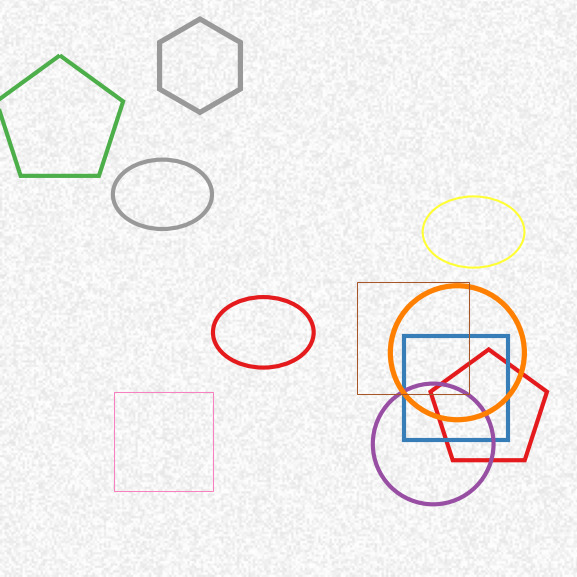[{"shape": "pentagon", "thickness": 2, "radius": 0.53, "center": [0.846, 0.288]}, {"shape": "oval", "thickness": 2, "radius": 0.44, "center": [0.456, 0.424]}, {"shape": "square", "thickness": 2, "radius": 0.45, "center": [0.789, 0.327]}, {"shape": "pentagon", "thickness": 2, "radius": 0.58, "center": [0.104, 0.788]}, {"shape": "circle", "thickness": 2, "radius": 0.52, "center": [0.75, 0.23]}, {"shape": "circle", "thickness": 2.5, "radius": 0.58, "center": [0.792, 0.388]}, {"shape": "oval", "thickness": 1, "radius": 0.44, "center": [0.82, 0.597]}, {"shape": "square", "thickness": 0.5, "radius": 0.49, "center": [0.716, 0.414]}, {"shape": "square", "thickness": 0.5, "radius": 0.43, "center": [0.283, 0.235]}, {"shape": "oval", "thickness": 2, "radius": 0.43, "center": [0.281, 0.663]}, {"shape": "hexagon", "thickness": 2.5, "radius": 0.4, "center": [0.346, 0.885]}]